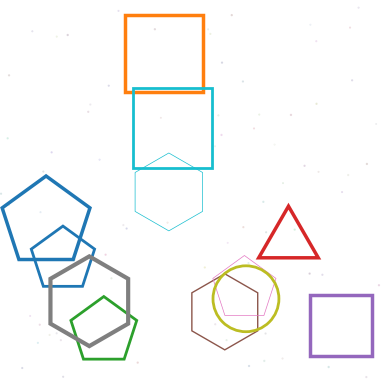[{"shape": "pentagon", "thickness": 2, "radius": 0.43, "center": [0.163, 0.326]}, {"shape": "pentagon", "thickness": 2.5, "radius": 0.6, "center": [0.12, 0.423]}, {"shape": "square", "thickness": 2.5, "radius": 0.5, "center": [0.426, 0.861]}, {"shape": "pentagon", "thickness": 2, "radius": 0.45, "center": [0.27, 0.14]}, {"shape": "triangle", "thickness": 2.5, "radius": 0.45, "center": [0.749, 0.375]}, {"shape": "square", "thickness": 2.5, "radius": 0.4, "center": [0.886, 0.154]}, {"shape": "hexagon", "thickness": 1, "radius": 0.49, "center": [0.584, 0.19]}, {"shape": "pentagon", "thickness": 0.5, "radius": 0.43, "center": [0.635, 0.25]}, {"shape": "hexagon", "thickness": 3, "radius": 0.58, "center": [0.232, 0.218]}, {"shape": "circle", "thickness": 2, "radius": 0.43, "center": [0.639, 0.224]}, {"shape": "square", "thickness": 2, "radius": 0.52, "center": [0.448, 0.668]}, {"shape": "hexagon", "thickness": 0.5, "radius": 0.51, "center": [0.439, 0.501]}]